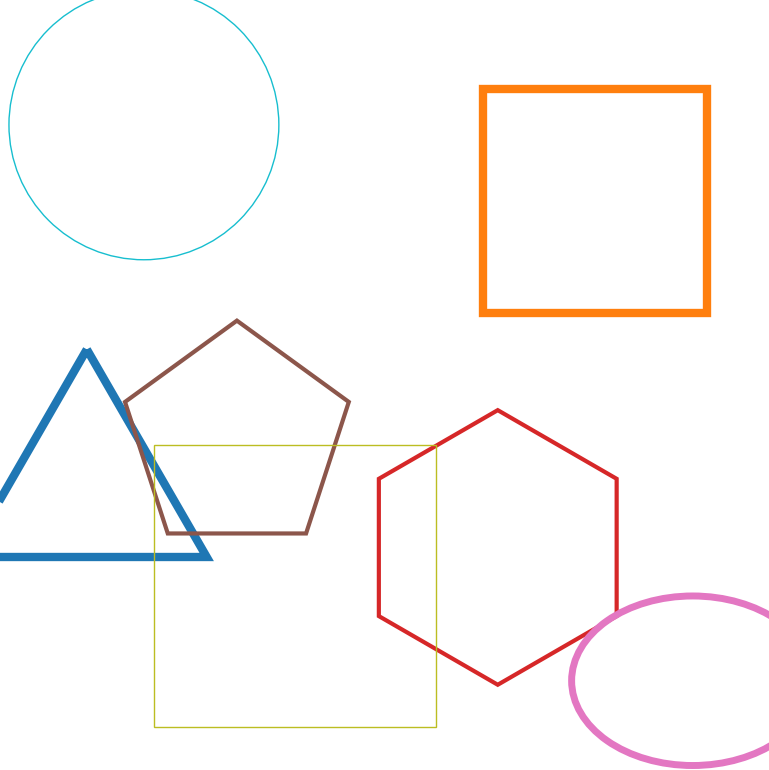[{"shape": "triangle", "thickness": 3, "radius": 0.9, "center": [0.113, 0.367]}, {"shape": "square", "thickness": 3, "radius": 0.73, "center": [0.773, 0.739]}, {"shape": "hexagon", "thickness": 1.5, "radius": 0.89, "center": [0.646, 0.289]}, {"shape": "pentagon", "thickness": 1.5, "radius": 0.76, "center": [0.308, 0.431]}, {"shape": "oval", "thickness": 2.5, "radius": 0.79, "center": [0.9, 0.116]}, {"shape": "square", "thickness": 0.5, "radius": 0.91, "center": [0.383, 0.239]}, {"shape": "circle", "thickness": 0.5, "radius": 0.88, "center": [0.187, 0.838]}]